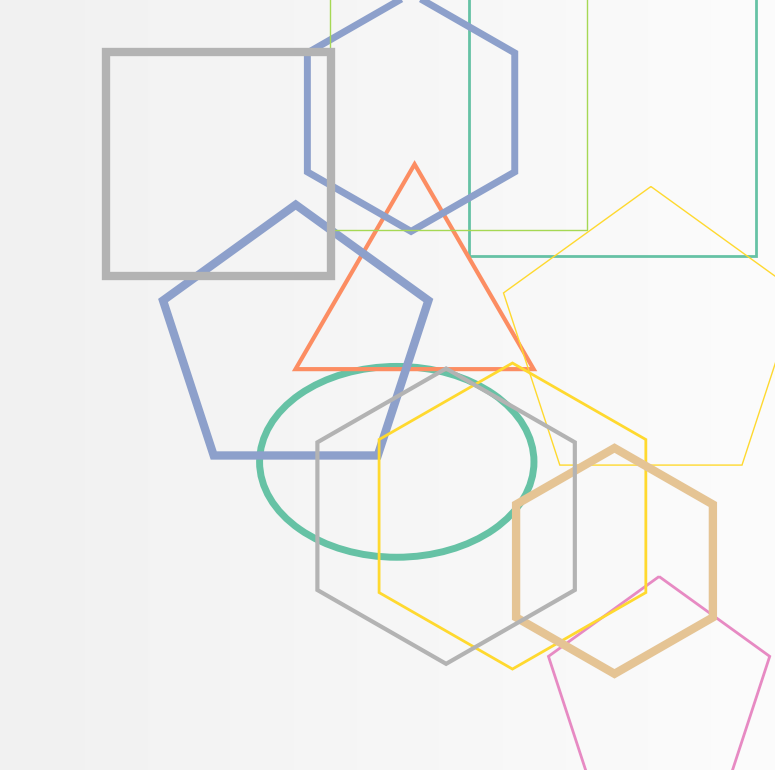[{"shape": "oval", "thickness": 2.5, "radius": 0.89, "center": [0.512, 0.4]}, {"shape": "square", "thickness": 1, "radius": 0.92, "center": [0.791, 0.853]}, {"shape": "triangle", "thickness": 1.5, "radius": 0.89, "center": [0.535, 0.609]}, {"shape": "pentagon", "thickness": 3, "radius": 0.9, "center": [0.382, 0.554]}, {"shape": "hexagon", "thickness": 2.5, "radius": 0.77, "center": [0.53, 0.854]}, {"shape": "pentagon", "thickness": 1, "radius": 0.75, "center": [0.85, 0.101]}, {"shape": "square", "thickness": 0.5, "radius": 0.83, "center": [0.591, 0.867]}, {"shape": "pentagon", "thickness": 0.5, "radius": 1.0, "center": [0.84, 0.558]}, {"shape": "hexagon", "thickness": 1, "radius": 0.99, "center": [0.661, 0.33]}, {"shape": "hexagon", "thickness": 3, "radius": 0.73, "center": [0.793, 0.272]}, {"shape": "square", "thickness": 3, "radius": 0.73, "center": [0.282, 0.787]}, {"shape": "hexagon", "thickness": 1.5, "radius": 0.96, "center": [0.576, 0.33]}]